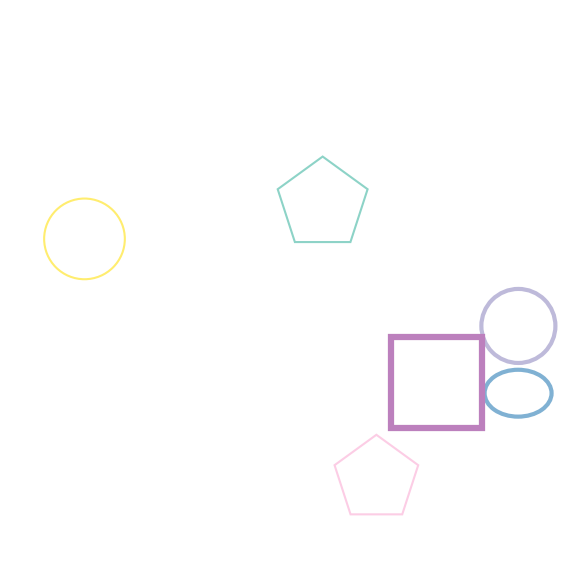[{"shape": "pentagon", "thickness": 1, "radius": 0.41, "center": [0.559, 0.646]}, {"shape": "circle", "thickness": 2, "radius": 0.32, "center": [0.898, 0.435]}, {"shape": "oval", "thickness": 2, "radius": 0.29, "center": [0.897, 0.318]}, {"shape": "pentagon", "thickness": 1, "radius": 0.38, "center": [0.652, 0.17]}, {"shape": "square", "thickness": 3, "radius": 0.39, "center": [0.755, 0.336]}, {"shape": "circle", "thickness": 1, "radius": 0.35, "center": [0.146, 0.585]}]